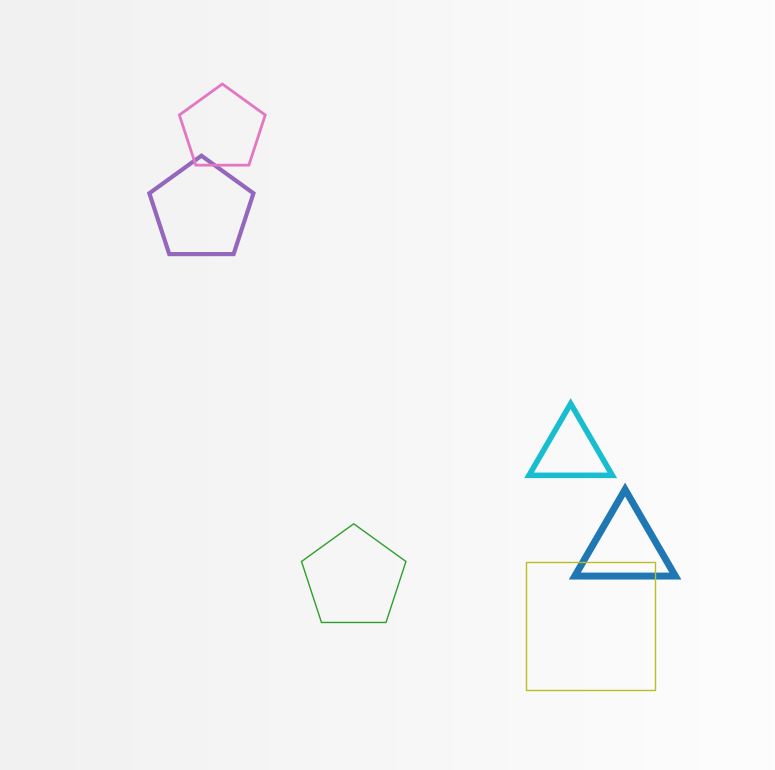[{"shape": "triangle", "thickness": 2.5, "radius": 0.37, "center": [0.807, 0.289]}, {"shape": "pentagon", "thickness": 0.5, "radius": 0.35, "center": [0.456, 0.249]}, {"shape": "pentagon", "thickness": 1.5, "radius": 0.35, "center": [0.26, 0.727]}, {"shape": "pentagon", "thickness": 1, "radius": 0.29, "center": [0.287, 0.833]}, {"shape": "square", "thickness": 0.5, "radius": 0.42, "center": [0.762, 0.187]}, {"shape": "triangle", "thickness": 2, "radius": 0.31, "center": [0.736, 0.414]}]